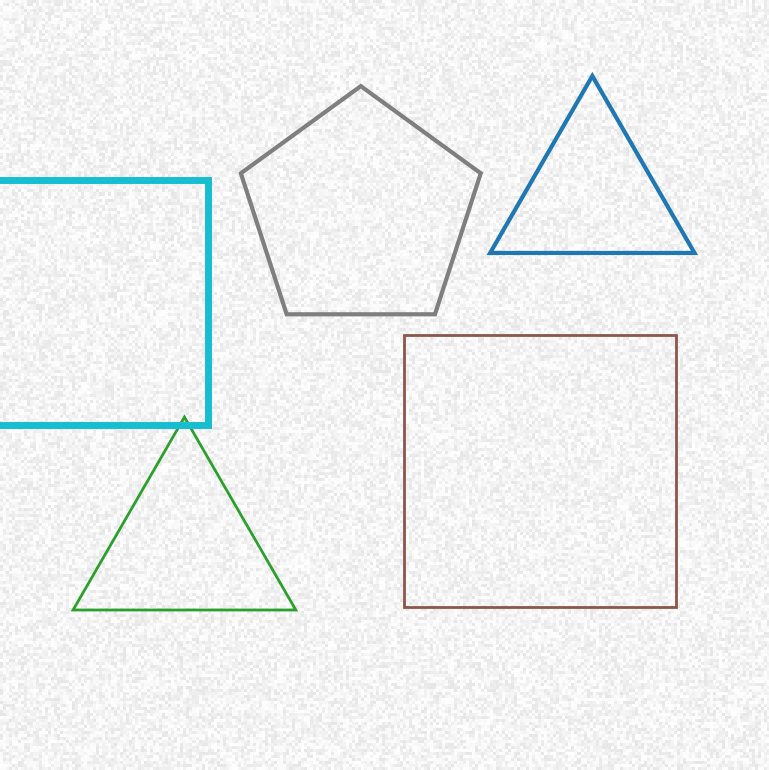[{"shape": "triangle", "thickness": 1.5, "radius": 0.77, "center": [0.769, 0.748]}, {"shape": "triangle", "thickness": 1, "radius": 0.83, "center": [0.24, 0.291]}, {"shape": "square", "thickness": 1, "radius": 0.88, "center": [0.701, 0.388]}, {"shape": "pentagon", "thickness": 1.5, "radius": 0.82, "center": [0.469, 0.724]}, {"shape": "square", "thickness": 2.5, "radius": 0.8, "center": [0.111, 0.607]}]